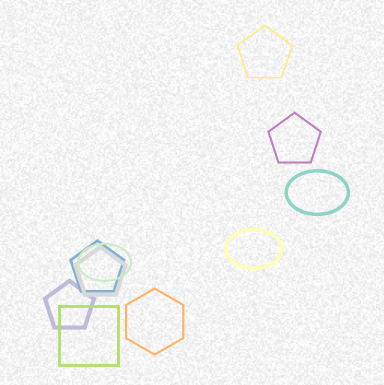[{"shape": "oval", "thickness": 2.5, "radius": 0.4, "center": [0.824, 0.5]}, {"shape": "oval", "thickness": 2.5, "radius": 0.36, "center": [0.659, 0.353]}, {"shape": "pentagon", "thickness": 3, "radius": 0.33, "center": [0.181, 0.203]}, {"shape": "pentagon", "thickness": 2, "radius": 0.36, "center": [0.253, 0.302]}, {"shape": "hexagon", "thickness": 1.5, "radius": 0.43, "center": [0.402, 0.165]}, {"shape": "square", "thickness": 2, "radius": 0.38, "center": [0.229, 0.129]}, {"shape": "pentagon", "thickness": 3, "radius": 0.34, "center": [0.261, 0.29]}, {"shape": "pentagon", "thickness": 1.5, "radius": 0.36, "center": [0.765, 0.636]}, {"shape": "oval", "thickness": 1.5, "radius": 0.34, "center": [0.272, 0.318]}, {"shape": "pentagon", "thickness": 1, "radius": 0.37, "center": [0.688, 0.859]}]